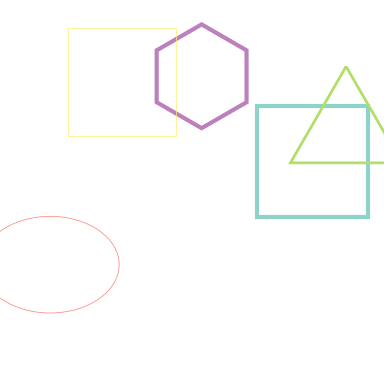[{"shape": "square", "thickness": 3, "radius": 0.72, "center": [0.812, 0.581]}, {"shape": "oval", "thickness": 0.5, "radius": 0.9, "center": [0.13, 0.313]}, {"shape": "triangle", "thickness": 2, "radius": 0.83, "center": [0.899, 0.66]}, {"shape": "hexagon", "thickness": 3, "radius": 0.67, "center": [0.524, 0.802]}, {"shape": "square", "thickness": 0.5, "radius": 0.7, "center": [0.317, 0.787]}]